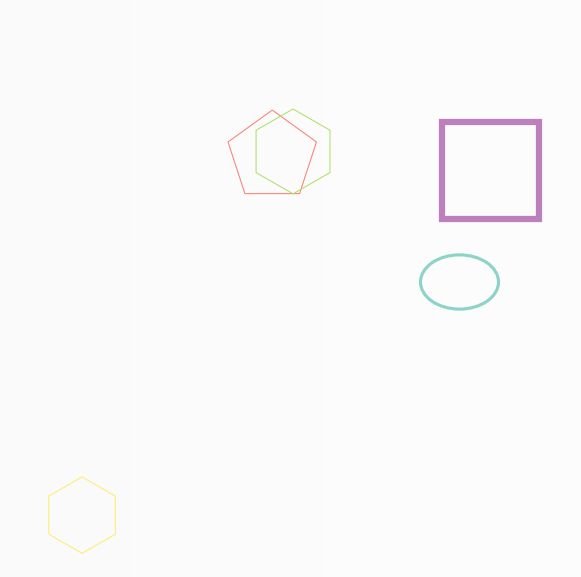[{"shape": "oval", "thickness": 1.5, "radius": 0.34, "center": [0.791, 0.511]}, {"shape": "pentagon", "thickness": 0.5, "radius": 0.4, "center": [0.468, 0.729]}, {"shape": "hexagon", "thickness": 0.5, "radius": 0.37, "center": [0.504, 0.737]}, {"shape": "square", "thickness": 3, "radius": 0.42, "center": [0.844, 0.704]}, {"shape": "hexagon", "thickness": 0.5, "radius": 0.33, "center": [0.141, 0.107]}]